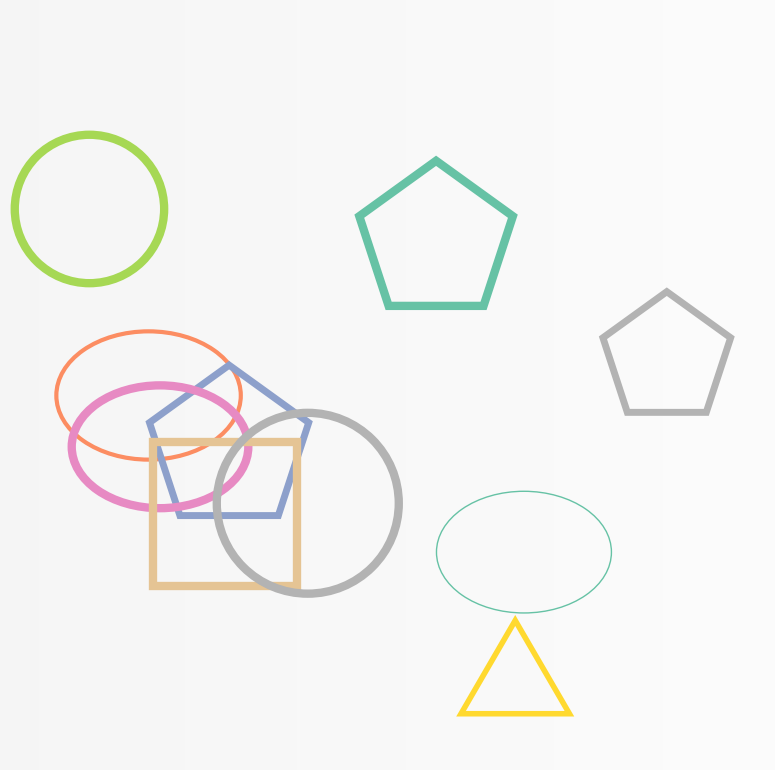[{"shape": "oval", "thickness": 0.5, "radius": 0.56, "center": [0.676, 0.283]}, {"shape": "pentagon", "thickness": 3, "radius": 0.52, "center": [0.563, 0.687]}, {"shape": "oval", "thickness": 1.5, "radius": 0.6, "center": [0.192, 0.486]}, {"shape": "pentagon", "thickness": 2.5, "radius": 0.54, "center": [0.296, 0.418]}, {"shape": "oval", "thickness": 3, "radius": 0.57, "center": [0.206, 0.42]}, {"shape": "circle", "thickness": 3, "radius": 0.48, "center": [0.115, 0.729]}, {"shape": "triangle", "thickness": 2, "radius": 0.4, "center": [0.665, 0.113]}, {"shape": "square", "thickness": 3, "radius": 0.47, "center": [0.29, 0.332]}, {"shape": "pentagon", "thickness": 2.5, "radius": 0.43, "center": [0.86, 0.535]}, {"shape": "circle", "thickness": 3, "radius": 0.59, "center": [0.397, 0.346]}]